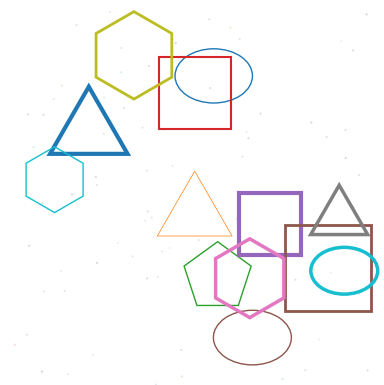[{"shape": "triangle", "thickness": 3, "radius": 0.58, "center": [0.231, 0.658]}, {"shape": "oval", "thickness": 1, "radius": 0.5, "center": [0.555, 0.803]}, {"shape": "triangle", "thickness": 0.5, "radius": 0.56, "center": [0.506, 0.443]}, {"shape": "pentagon", "thickness": 1, "radius": 0.46, "center": [0.565, 0.281]}, {"shape": "square", "thickness": 1.5, "radius": 0.47, "center": [0.507, 0.759]}, {"shape": "square", "thickness": 3, "radius": 0.4, "center": [0.7, 0.419]}, {"shape": "oval", "thickness": 1, "radius": 0.51, "center": [0.656, 0.123]}, {"shape": "square", "thickness": 2, "radius": 0.56, "center": [0.852, 0.304]}, {"shape": "hexagon", "thickness": 2.5, "radius": 0.51, "center": [0.649, 0.277]}, {"shape": "triangle", "thickness": 2.5, "radius": 0.43, "center": [0.881, 0.433]}, {"shape": "hexagon", "thickness": 2, "radius": 0.57, "center": [0.348, 0.856]}, {"shape": "oval", "thickness": 2.5, "radius": 0.43, "center": [0.894, 0.297]}, {"shape": "hexagon", "thickness": 1, "radius": 0.43, "center": [0.142, 0.533]}]